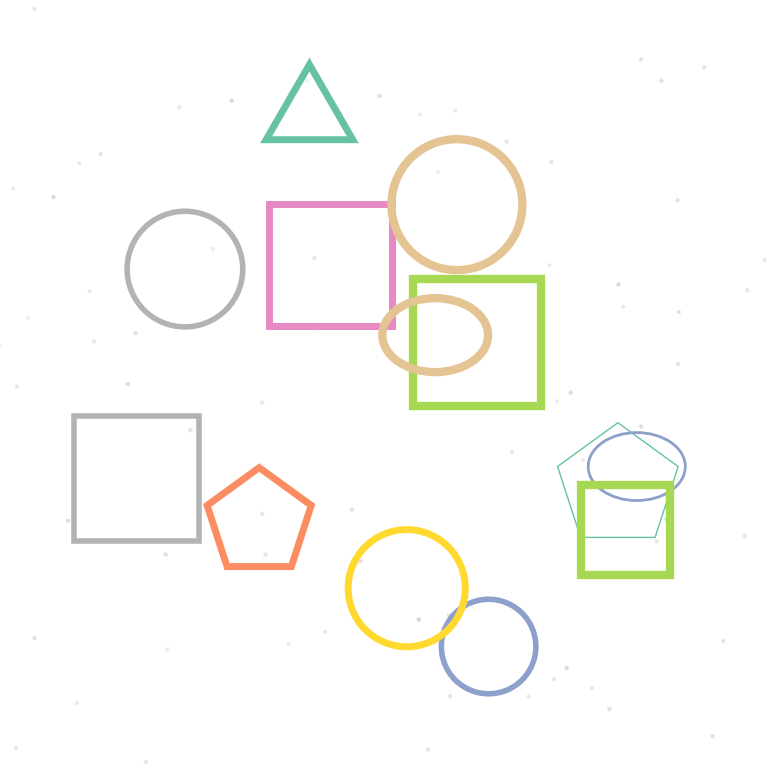[{"shape": "triangle", "thickness": 2.5, "radius": 0.32, "center": [0.402, 0.851]}, {"shape": "pentagon", "thickness": 0.5, "radius": 0.41, "center": [0.802, 0.369]}, {"shape": "pentagon", "thickness": 2.5, "radius": 0.36, "center": [0.337, 0.322]}, {"shape": "circle", "thickness": 2, "radius": 0.31, "center": [0.635, 0.16]}, {"shape": "oval", "thickness": 1, "radius": 0.32, "center": [0.827, 0.394]}, {"shape": "square", "thickness": 2.5, "radius": 0.4, "center": [0.429, 0.656]}, {"shape": "square", "thickness": 3, "radius": 0.41, "center": [0.62, 0.555]}, {"shape": "square", "thickness": 3, "radius": 0.29, "center": [0.812, 0.312]}, {"shape": "circle", "thickness": 2.5, "radius": 0.38, "center": [0.528, 0.236]}, {"shape": "oval", "thickness": 3, "radius": 0.34, "center": [0.565, 0.565]}, {"shape": "circle", "thickness": 3, "radius": 0.43, "center": [0.593, 0.734]}, {"shape": "circle", "thickness": 2, "radius": 0.38, "center": [0.24, 0.651]}, {"shape": "square", "thickness": 2, "radius": 0.41, "center": [0.177, 0.378]}]